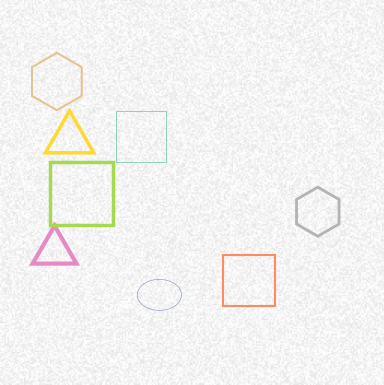[{"shape": "square", "thickness": 0.5, "radius": 0.33, "center": [0.366, 0.645]}, {"shape": "square", "thickness": 1.5, "radius": 0.33, "center": [0.647, 0.272]}, {"shape": "oval", "thickness": 0.5, "radius": 0.29, "center": [0.414, 0.234]}, {"shape": "triangle", "thickness": 3, "radius": 0.33, "center": [0.142, 0.348]}, {"shape": "square", "thickness": 2.5, "radius": 0.41, "center": [0.212, 0.498]}, {"shape": "triangle", "thickness": 2.5, "radius": 0.36, "center": [0.181, 0.639]}, {"shape": "hexagon", "thickness": 1.5, "radius": 0.37, "center": [0.148, 0.788]}, {"shape": "hexagon", "thickness": 2, "radius": 0.32, "center": [0.825, 0.45]}]